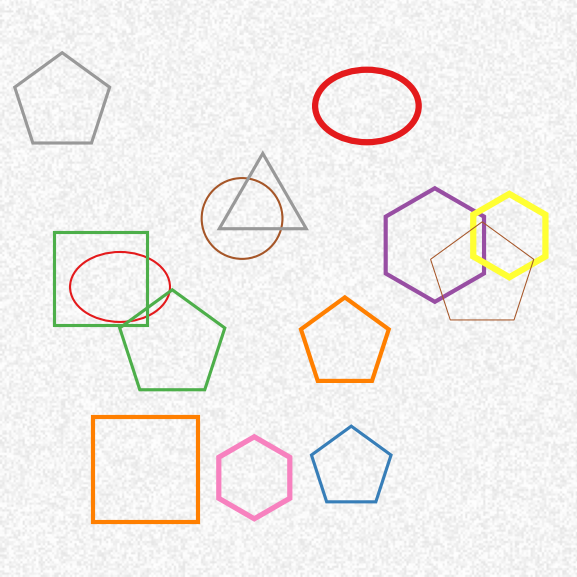[{"shape": "oval", "thickness": 3, "radius": 0.45, "center": [0.635, 0.816]}, {"shape": "oval", "thickness": 1, "radius": 0.43, "center": [0.208, 0.502]}, {"shape": "pentagon", "thickness": 1.5, "radius": 0.36, "center": [0.608, 0.189]}, {"shape": "square", "thickness": 1.5, "radius": 0.4, "center": [0.173, 0.517]}, {"shape": "pentagon", "thickness": 1.5, "radius": 0.48, "center": [0.298, 0.402]}, {"shape": "hexagon", "thickness": 2, "radius": 0.49, "center": [0.753, 0.575]}, {"shape": "pentagon", "thickness": 2, "radius": 0.4, "center": [0.597, 0.404]}, {"shape": "square", "thickness": 2, "radius": 0.45, "center": [0.252, 0.186]}, {"shape": "hexagon", "thickness": 3, "radius": 0.36, "center": [0.882, 0.591]}, {"shape": "circle", "thickness": 1, "radius": 0.35, "center": [0.419, 0.621]}, {"shape": "pentagon", "thickness": 0.5, "radius": 0.47, "center": [0.835, 0.521]}, {"shape": "hexagon", "thickness": 2.5, "radius": 0.35, "center": [0.44, 0.172]}, {"shape": "triangle", "thickness": 1.5, "radius": 0.43, "center": [0.455, 0.647]}, {"shape": "pentagon", "thickness": 1.5, "radius": 0.43, "center": [0.108, 0.821]}]